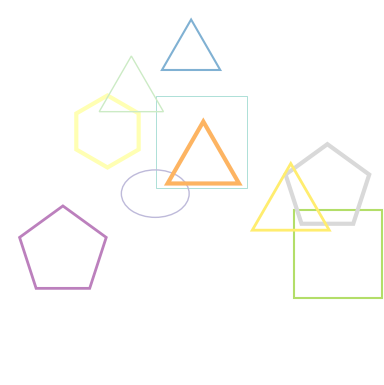[{"shape": "square", "thickness": 0.5, "radius": 0.6, "center": [0.523, 0.631]}, {"shape": "hexagon", "thickness": 3, "radius": 0.47, "center": [0.279, 0.659]}, {"shape": "oval", "thickness": 1, "radius": 0.44, "center": [0.403, 0.497]}, {"shape": "triangle", "thickness": 1.5, "radius": 0.44, "center": [0.496, 0.862]}, {"shape": "triangle", "thickness": 3, "radius": 0.54, "center": [0.528, 0.577]}, {"shape": "square", "thickness": 1.5, "radius": 0.57, "center": [0.877, 0.341]}, {"shape": "pentagon", "thickness": 3, "radius": 0.57, "center": [0.85, 0.511]}, {"shape": "pentagon", "thickness": 2, "radius": 0.59, "center": [0.163, 0.347]}, {"shape": "triangle", "thickness": 1, "radius": 0.48, "center": [0.341, 0.758]}, {"shape": "triangle", "thickness": 2, "radius": 0.58, "center": [0.755, 0.46]}]